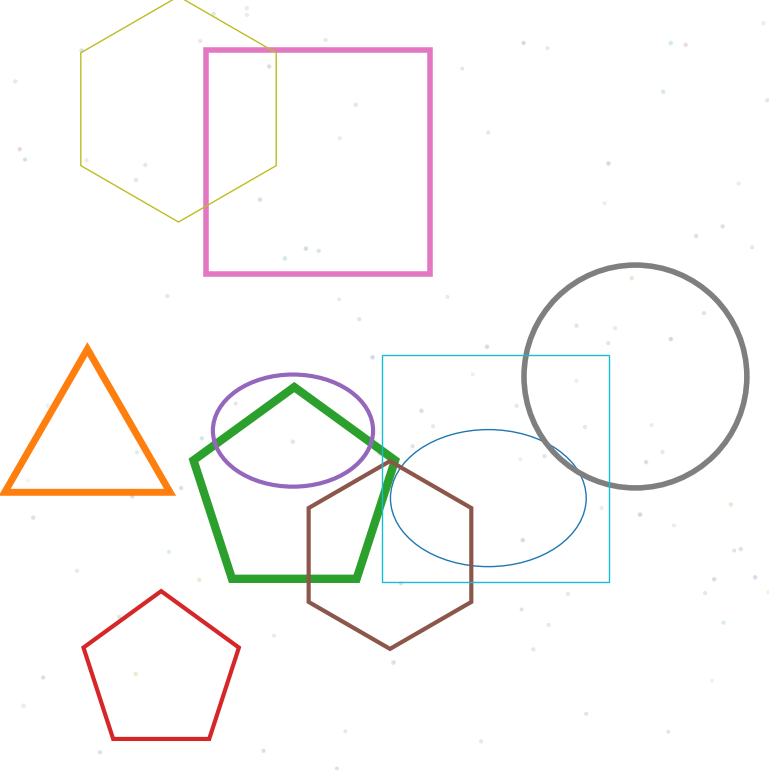[{"shape": "oval", "thickness": 0.5, "radius": 0.64, "center": [0.634, 0.353]}, {"shape": "triangle", "thickness": 2.5, "radius": 0.62, "center": [0.113, 0.423]}, {"shape": "pentagon", "thickness": 3, "radius": 0.69, "center": [0.382, 0.36]}, {"shape": "pentagon", "thickness": 1.5, "radius": 0.53, "center": [0.209, 0.126]}, {"shape": "oval", "thickness": 1.5, "radius": 0.52, "center": [0.381, 0.441]}, {"shape": "hexagon", "thickness": 1.5, "radius": 0.61, "center": [0.506, 0.279]}, {"shape": "square", "thickness": 2, "radius": 0.73, "center": [0.413, 0.79]}, {"shape": "circle", "thickness": 2, "radius": 0.72, "center": [0.825, 0.511]}, {"shape": "hexagon", "thickness": 0.5, "radius": 0.73, "center": [0.232, 0.858]}, {"shape": "square", "thickness": 0.5, "radius": 0.74, "center": [0.643, 0.391]}]